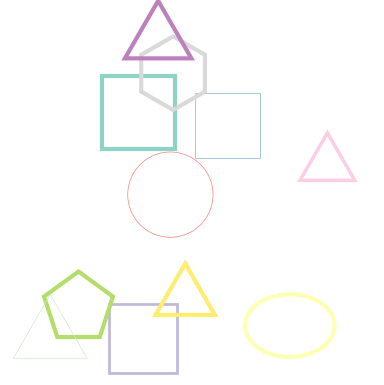[{"shape": "square", "thickness": 3, "radius": 0.47, "center": [0.36, 0.709]}, {"shape": "oval", "thickness": 3, "radius": 0.58, "center": [0.753, 0.154]}, {"shape": "square", "thickness": 2, "radius": 0.44, "center": [0.371, 0.121]}, {"shape": "circle", "thickness": 0.5, "radius": 0.55, "center": [0.443, 0.494]}, {"shape": "square", "thickness": 0.5, "radius": 0.42, "center": [0.59, 0.675]}, {"shape": "pentagon", "thickness": 3, "radius": 0.47, "center": [0.204, 0.201]}, {"shape": "triangle", "thickness": 2.5, "radius": 0.41, "center": [0.85, 0.573]}, {"shape": "hexagon", "thickness": 3, "radius": 0.48, "center": [0.45, 0.81]}, {"shape": "triangle", "thickness": 3, "radius": 0.5, "center": [0.411, 0.898]}, {"shape": "triangle", "thickness": 0.5, "radius": 0.55, "center": [0.13, 0.125]}, {"shape": "triangle", "thickness": 3, "radius": 0.45, "center": [0.481, 0.226]}]